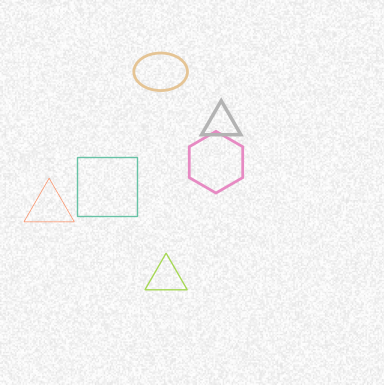[{"shape": "square", "thickness": 1, "radius": 0.39, "center": [0.279, 0.516]}, {"shape": "triangle", "thickness": 0.5, "radius": 0.38, "center": [0.128, 0.462]}, {"shape": "hexagon", "thickness": 2, "radius": 0.4, "center": [0.561, 0.579]}, {"shape": "triangle", "thickness": 1, "radius": 0.32, "center": [0.431, 0.279]}, {"shape": "oval", "thickness": 2, "radius": 0.35, "center": [0.417, 0.814]}, {"shape": "triangle", "thickness": 2.5, "radius": 0.29, "center": [0.575, 0.68]}]